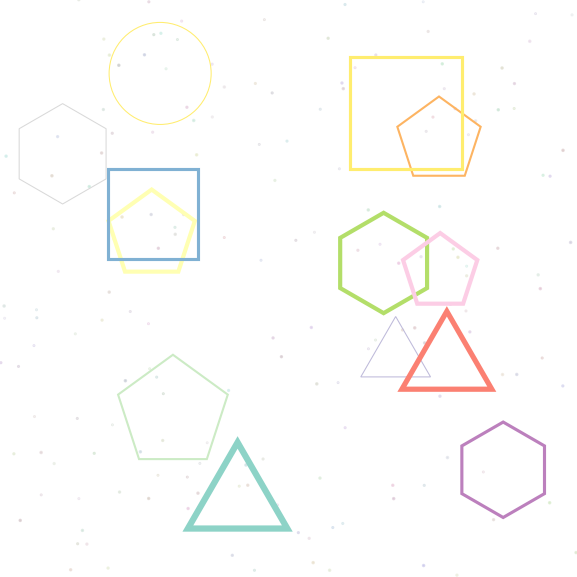[{"shape": "triangle", "thickness": 3, "radius": 0.5, "center": [0.411, 0.134]}, {"shape": "pentagon", "thickness": 2, "radius": 0.39, "center": [0.263, 0.592]}, {"shape": "triangle", "thickness": 0.5, "radius": 0.35, "center": [0.685, 0.381]}, {"shape": "triangle", "thickness": 2.5, "radius": 0.45, "center": [0.774, 0.37]}, {"shape": "square", "thickness": 1.5, "radius": 0.39, "center": [0.265, 0.629]}, {"shape": "pentagon", "thickness": 1, "radius": 0.38, "center": [0.76, 0.756]}, {"shape": "hexagon", "thickness": 2, "radius": 0.43, "center": [0.664, 0.544]}, {"shape": "pentagon", "thickness": 2, "radius": 0.34, "center": [0.762, 0.528]}, {"shape": "hexagon", "thickness": 0.5, "radius": 0.43, "center": [0.108, 0.733]}, {"shape": "hexagon", "thickness": 1.5, "radius": 0.41, "center": [0.871, 0.186]}, {"shape": "pentagon", "thickness": 1, "radius": 0.5, "center": [0.299, 0.285]}, {"shape": "circle", "thickness": 0.5, "radius": 0.44, "center": [0.277, 0.872]}, {"shape": "square", "thickness": 1.5, "radius": 0.48, "center": [0.704, 0.803]}]